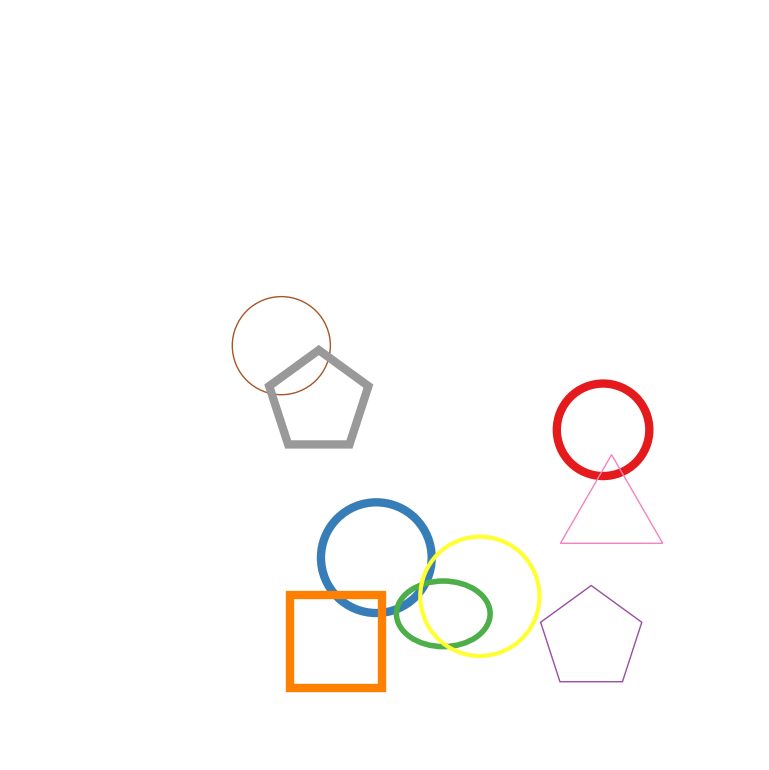[{"shape": "circle", "thickness": 3, "radius": 0.3, "center": [0.783, 0.442]}, {"shape": "circle", "thickness": 3, "radius": 0.36, "center": [0.489, 0.276]}, {"shape": "oval", "thickness": 2, "radius": 0.3, "center": [0.576, 0.203]}, {"shape": "pentagon", "thickness": 0.5, "radius": 0.35, "center": [0.768, 0.171]}, {"shape": "square", "thickness": 3, "radius": 0.3, "center": [0.437, 0.167]}, {"shape": "circle", "thickness": 1.5, "radius": 0.39, "center": [0.623, 0.226]}, {"shape": "circle", "thickness": 0.5, "radius": 0.32, "center": [0.365, 0.551]}, {"shape": "triangle", "thickness": 0.5, "radius": 0.38, "center": [0.794, 0.333]}, {"shape": "pentagon", "thickness": 3, "radius": 0.34, "center": [0.414, 0.478]}]